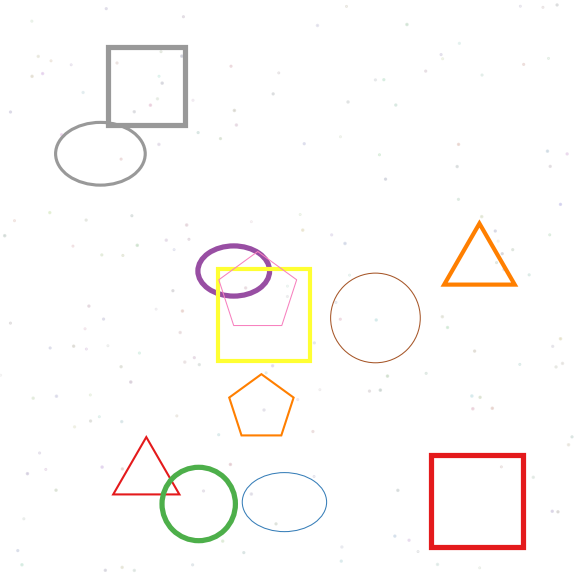[{"shape": "square", "thickness": 2.5, "radius": 0.4, "center": [0.826, 0.132]}, {"shape": "triangle", "thickness": 1, "radius": 0.33, "center": [0.253, 0.176]}, {"shape": "oval", "thickness": 0.5, "radius": 0.37, "center": [0.493, 0.13]}, {"shape": "circle", "thickness": 2.5, "radius": 0.32, "center": [0.344, 0.126]}, {"shape": "oval", "thickness": 2.5, "radius": 0.31, "center": [0.405, 0.53]}, {"shape": "pentagon", "thickness": 1, "radius": 0.29, "center": [0.453, 0.293]}, {"shape": "triangle", "thickness": 2, "radius": 0.35, "center": [0.83, 0.542]}, {"shape": "square", "thickness": 2, "radius": 0.4, "center": [0.458, 0.454]}, {"shape": "circle", "thickness": 0.5, "radius": 0.39, "center": [0.65, 0.449]}, {"shape": "pentagon", "thickness": 0.5, "radius": 0.35, "center": [0.446, 0.493]}, {"shape": "oval", "thickness": 1.5, "radius": 0.39, "center": [0.174, 0.733]}, {"shape": "square", "thickness": 2.5, "radius": 0.34, "center": [0.254, 0.85]}]